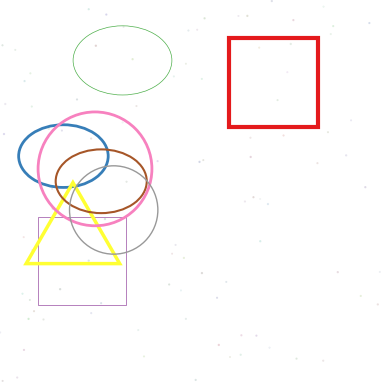[{"shape": "square", "thickness": 3, "radius": 0.58, "center": [0.711, 0.785]}, {"shape": "oval", "thickness": 2, "radius": 0.58, "center": [0.165, 0.595]}, {"shape": "oval", "thickness": 0.5, "radius": 0.64, "center": [0.318, 0.843]}, {"shape": "square", "thickness": 0.5, "radius": 0.57, "center": [0.213, 0.322]}, {"shape": "triangle", "thickness": 2.5, "radius": 0.7, "center": [0.189, 0.385]}, {"shape": "oval", "thickness": 1.5, "radius": 0.59, "center": [0.263, 0.529]}, {"shape": "circle", "thickness": 2, "radius": 0.74, "center": [0.247, 0.561]}, {"shape": "circle", "thickness": 1, "radius": 0.57, "center": [0.295, 0.455]}]